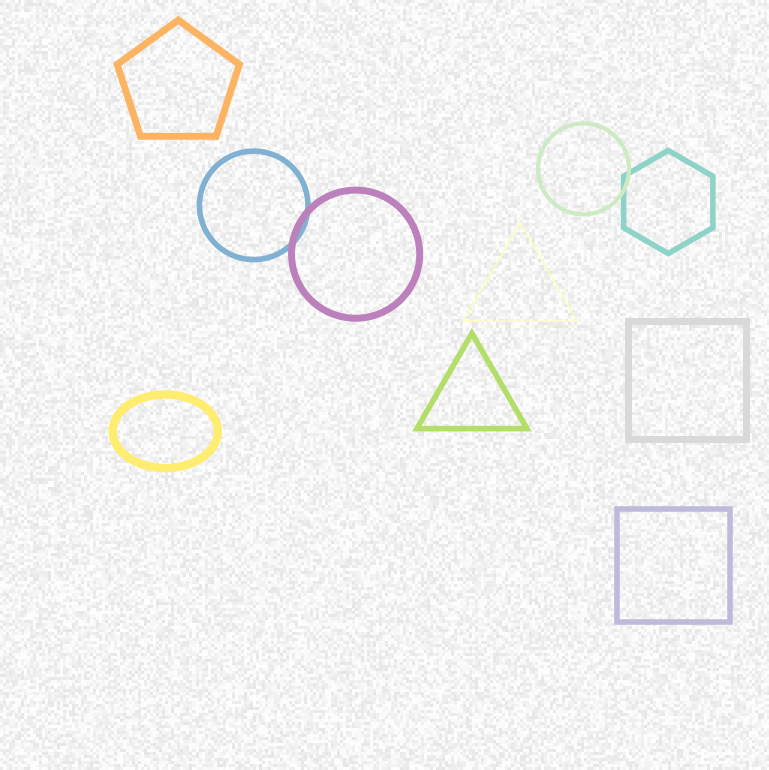[{"shape": "hexagon", "thickness": 2, "radius": 0.33, "center": [0.868, 0.738]}, {"shape": "triangle", "thickness": 0.5, "radius": 0.43, "center": [0.676, 0.626]}, {"shape": "square", "thickness": 2, "radius": 0.37, "center": [0.875, 0.266]}, {"shape": "circle", "thickness": 2, "radius": 0.35, "center": [0.33, 0.733]}, {"shape": "pentagon", "thickness": 2.5, "radius": 0.42, "center": [0.232, 0.89]}, {"shape": "triangle", "thickness": 2, "radius": 0.41, "center": [0.613, 0.485]}, {"shape": "square", "thickness": 2.5, "radius": 0.38, "center": [0.892, 0.507]}, {"shape": "circle", "thickness": 2.5, "radius": 0.42, "center": [0.462, 0.67]}, {"shape": "circle", "thickness": 1.5, "radius": 0.3, "center": [0.758, 0.781]}, {"shape": "oval", "thickness": 3, "radius": 0.34, "center": [0.215, 0.44]}]